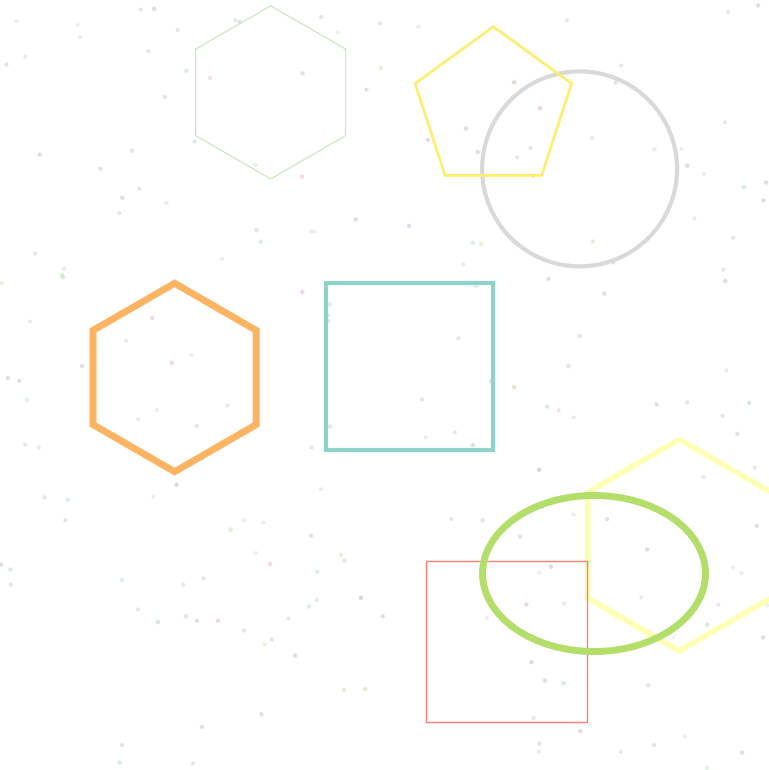[{"shape": "square", "thickness": 1.5, "radius": 0.54, "center": [0.532, 0.524]}, {"shape": "hexagon", "thickness": 2, "radius": 0.69, "center": [0.882, 0.292]}, {"shape": "square", "thickness": 0.5, "radius": 0.52, "center": [0.658, 0.167]}, {"shape": "hexagon", "thickness": 2.5, "radius": 0.61, "center": [0.227, 0.51]}, {"shape": "oval", "thickness": 2.5, "radius": 0.72, "center": [0.771, 0.255]}, {"shape": "circle", "thickness": 1.5, "radius": 0.63, "center": [0.753, 0.781]}, {"shape": "hexagon", "thickness": 0.5, "radius": 0.56, "center": [0.351, 0.88]}, {"shape": "pentagon", "thickness": 1, "radius": 0.53, "center": [0.641, 0.859]}]